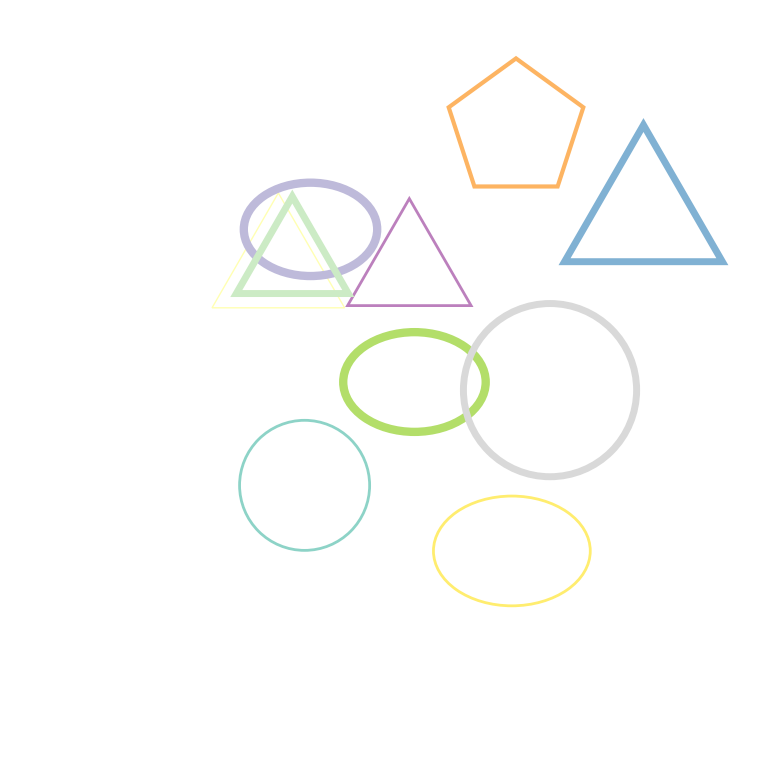[{"shape": "circle", "thickness": 1, "radius": 0.42, "center": [0.396, 0.37]}, {"shape": "triangle", "thickness": 0.5, "radius": 0.5, "center": [0.361, 0.65]}, {"shape": "oval", "thickness": 3, "radius": 0.43, "center": [0.403, 0.702]}, {"shape": "triangle", "thickness": 2.5, "radius": 0.59, "center": [0.836, 0.719]}, {"shape": "pentagon", "thickness": 1.5, "radius": 0.46, "center": [0.67, 0.832]}, {"shape": "oval", "thickness": 3, "radius": 0.46, "center": [0.538, 0.504]}, {"shape": "circle", "thickness": 2.5, "radius": 0.56, "center": [0.714, 0.493]}, {"shape": "triangle", "thickness": 1, "radius": 0.46, "center": [0.532, 0.649]}, {"shape": "triangle", "thickness": 2.5, "radius": 0.42, "center": [0.38, 0.661]}, {"shape": "oval", "thickness": 1, "radius": 0.51, "center": [0.665, 0.284]}]